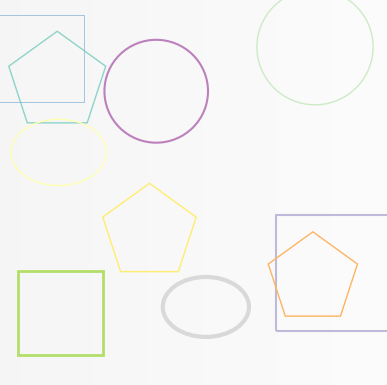[{"shape": "pentagon", "thickness": 1, "radius": 0.66, "center": [0.148, 0.787]}, {"shape": "oval", "thickness": 1, "radius": 0.62, "center": [0.151, 0.604]}, {"shape": "square", "thickness": 1.5, "radius": 0.75, "center": [0.862, 0.291]}, {"shape": "square", "thickness": 0.5, "radius": 0.56, "center": [0.105, 0.848]}, {"shape": "pentagon", "thickness": 1, "radius": 0.61, "center": [0.807, 0.277]}, {"shape": "square", "thickness": 2, "radius": 0.55, "center": [0.155, 0.186]}, {"shape": "oval", "thickness": 3, "radius": 0.56, "center": [0.531, 0.203]}, {"shape": "circle", "thickness": 1.5, "radius": 0.67, "center": [0.403, 0.763]}, {"shape": "circle", "thickness": 1, "radius": 0.75, "center": [0.813, 0.878]}, {"shape": "pentagon", "thickness": 1, "radius": 0.63, "center": [0.386, 0.397]}]